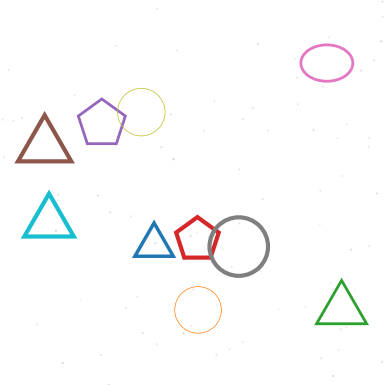[{"shape": "triangle", "thickness": 2.5, "radius": 0.29, "center": [0.4, 0.363]}, {"shape": "circle", "thickness": 0.5, "radius": 0.3, "center": [0.514, 0.195]}, {"shape": "triangle", "thickness": 2, "radius": 0.38, "center": [0.887, 0.197]}, {"shape": "pentagon", "thickness": 3, "radius": 0.29, "center": [0.513, 0.378]}, {"shape": "pentagon", "thickness": 2, "radius": 0.32, "center": [0.264, 0.679]}, {"shape": "triangle", "thickness": 3, "radius": 0.4, "center": [0.116, 0.621]}, {"shape": "oval", "thickness": 2, "radius": 0.34, "center": [0.849, 0.836]}, {"shape": "circle", "thickness": 3, "radius": 0.38, "center": [0.62, 0.36]}, {"shape": "circle", "thickness": 0.5, "radius": 0.31, "center": [0.367, 0.709]}, {"shape": "triangle", "thickness": 3, "radius": 0.37, "center": [0.127, 0.423]}]